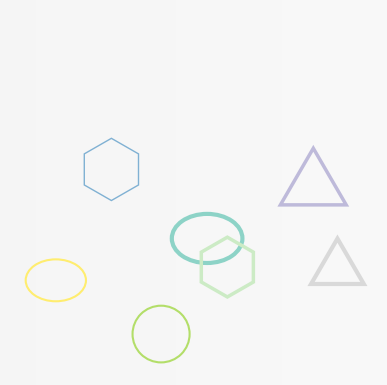[{"shape": "oval", "thickness": 3, "radius": 0.46, "center": [0.534, 0.381]}, {"shape": "triangle", "thickness": 2.5, "radius": 0.49, "center": [0.809, 0.517]}, {"shape": "hexagon", "thickness": 1, "radius": 0.4, "center": [0.287, 0.56]}, {"shape": "circle", "thickness": 1.5, "radius": 0.37, "center": [0.416, 0.132]}, {"shape": "triangle", "thickness": 3, "radius": 0.39, "center": [0.871, 0.302]}, {"shape": "hexagon", "thickness": 2.5, "radius": 0.39, "center": [0.587, 0.306]}, {"shape": "oval", "thickness": 1.5, "radius": 0.39, "center": [0.144, 0.272]}]